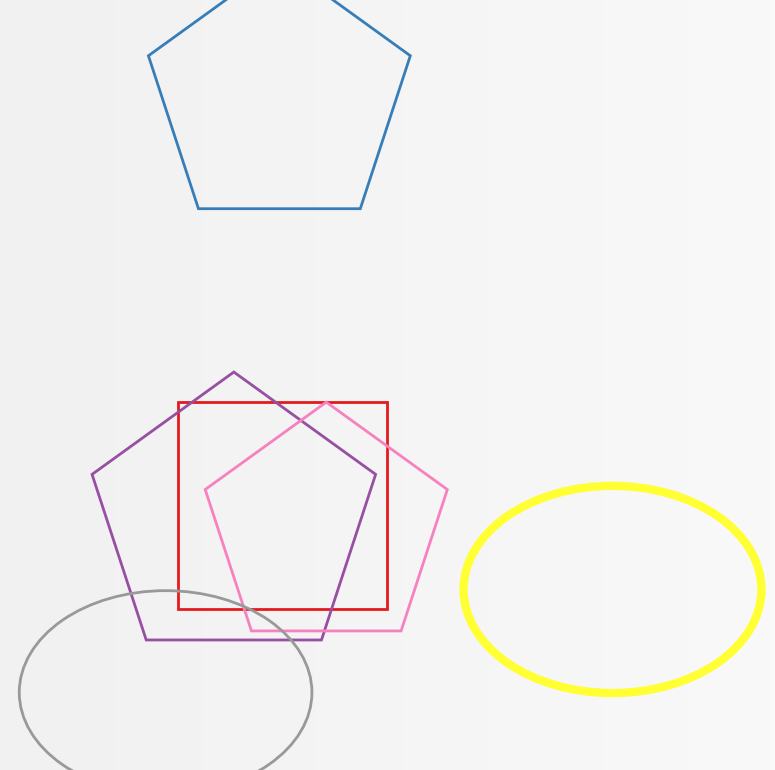[{"shape": "square", "thickness": 1, "radius": 0.67, "center": [0.365, 0.344]}, {"shape": "pentagon", "thickness": 1, "radius": 0.89, "center": [0.36, 0.873]}, {"shape": "pentagon", "thickness": 1, "radius": 0.96, "center": [0.302, 0.324]}, {"shape": "oval", "thickness": 3, "radius": 0.96, "center": [0.79, 0.234]}, {"shape": "pentagon", "thickness": 1, "radius": 0.82, "center": [0.421, 0.313]}, {"shape": "oval", "thickness": 1, "radius": 0.94, "center": [0.214, 0.101]}]